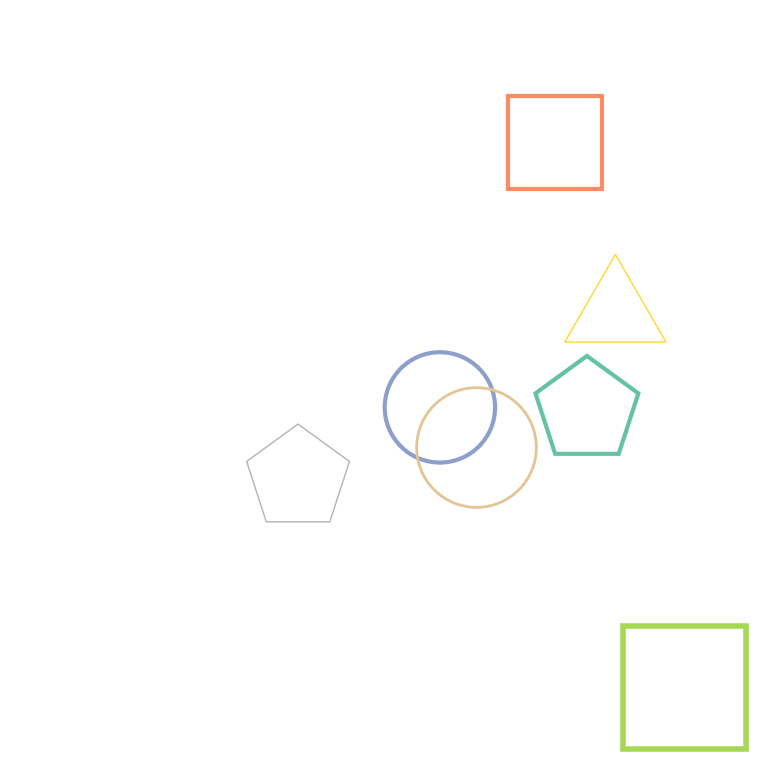[{"shape": "pentagon", "thickness": 1.5, "radius": 0.35, "center": [0.762, 0.467]}, {"shape": "square", "thickness": 1.5, "radius": 0.3, "center": [0.721, 0.815]}, {"shape": "circle", "thickness": 1.5, "radius": 0.36, "center": [0.571, 0.471]}, {"shape": "square", "thickness": 2, "radius": 0.4, "center": [0.889, 0.107]}, {"shape": "triangle", "thickness": 0.5, "radius": 0.38, "center": [0.799, 0.594]}, {"shape": "circle", "thickness": 1, "radius": 0.39, "center": [0.619, 0.419]}, {"shape": "pentagon", "thickness": 0.5, "radius": 0.35, "center": [0.387, 0.379]}]